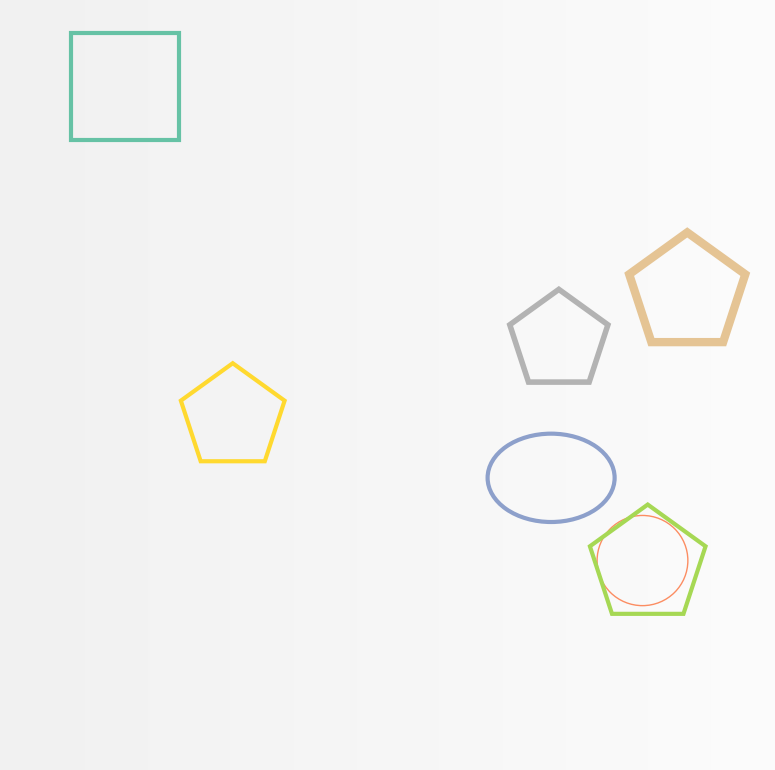[{"shape": "square", "thickness": 1.5, "radius": 0.35, "center": [0.161, 0.888]}, {"shape": "circle", "thickness": 0.5, "radius": 0.29, "center": [0.829, 0.272]}, {"shape": "oval", "thickness": 1.5, "radius": 0.41, "center": [0.711, 0.379]}, {"shape": "pentagon", "thickness": 1.5, "radius": 0.39, "center": [0.836, 0.266]}, {"shape": "pentagon", "thickness": 1.5, "radius": 0.35, "center": [0.3, 0.458]}, {"shape": "pentagon", "thickness": 3, "radius": 0.39, "center": [0.887, 0.619]}, {"shape": "pentagon", "thickness": 2, "radius": 0.33, "center": [0.721, 0.558]}]